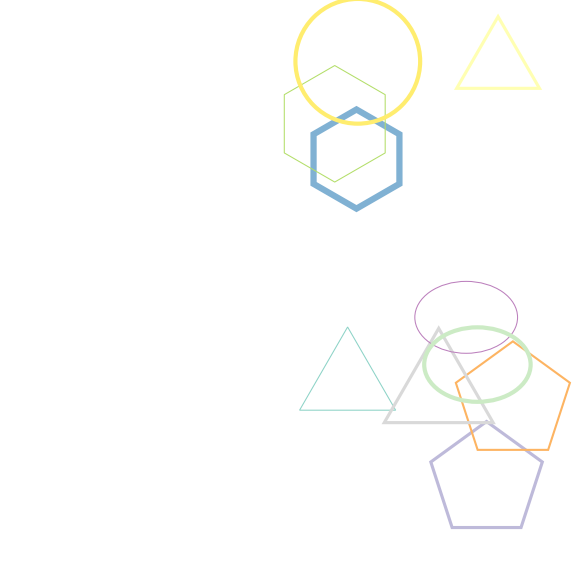[{"shape": "triangle", "thickness": 0.5, "radius": 0.48, "center": [0.602, 0.337]}, {"shape": "triangle", "thickness": 1.5, "radius": 0.41, "center": [0.862, 0.888]}, {"shape": "pentagon", "thickness": 1.5, "radius": 0.51, "center": [0.843, 0.168]}, {"shape": "hexagon", "thickness": 3, "radius": 0.43, "center": [0.617, 0.724]}, {"shape": "pentagon", "thickness": 1, "radius": 0.52, "center": [0.888, 0.304]}, {"shape": "hexagon", "thickness": 0.5, "radius": 0.5, "center": [0.58, 0.785]}, {"shape": "triangle", "thickness": 1.5, "radius": 0.54, "center": [0.76, 0.322]}, {"shape": "oval", "thickness": 0.5, "radius": 0.44, "center": [0.807, 0.45]}, {"shape": "oval", "thickness": 2, "radius": 0.46, "center": [0.827, 0.368]}, {"shape": "circle", "thickness": 2, "radius": 0.54, "center": [0.62, 0.893]}]